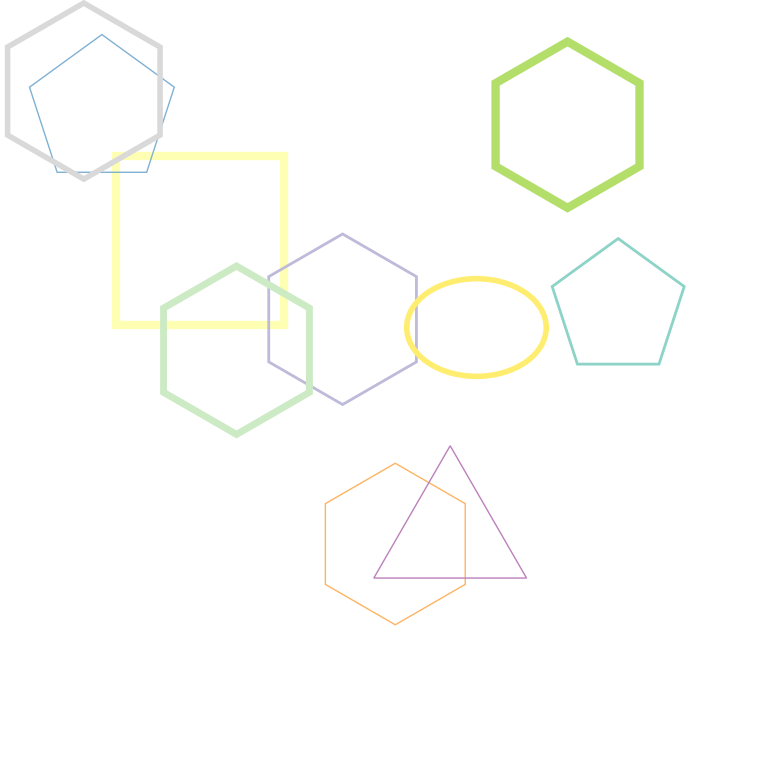[{"shape": "pentagon", "thickness": 1, "radius": 0.45, "center": [0.803, 0.6]}, {"shape": "square", "thickness": 3, "radius": 0.55, "center": [0.26, 0.687]}, {"shape": "hexagon", "thickness": 1, "radius": 0.55, "center": [0.445, 0.585]}, {"shape": "pentagon", "thickness": 0.5, "radius": 0.49, "center": [0.132, 0.856]}, {"shape": "hexagon", "thickness": 0.5, "radius": 0.52, "center": [0.513, 0.293]}, {"shape": "hexagon", "thickness": 3, "radius": 0.54, "center": [0.737, 0.838]}, {"shape": "hexagon", "thickness": 2, "radius": 0.57, "center": [0.109, 0.882]}, {"shape": "triangle", "thickness": 0.5, "radius": 0.57, "center": [0.585, 0.307]}, {"shape": "hexagon", "thickness": 2.5, "radius": 0.55, "center": [0.307, 0.545]}, {"shape": "oval", "thickness": 2, "radius": 0.45, "center": [0.619, 0.575]}]